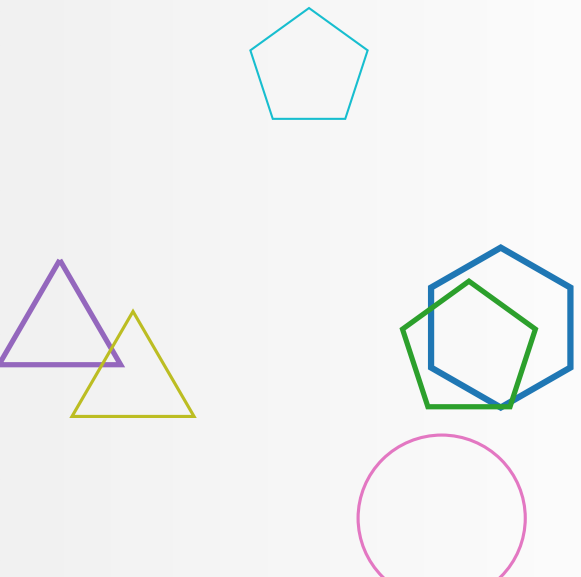[{"shape": "hexagon", "thickness": 3, "radius": 0.69, "center": [0.862, 0.432]}, {"shape": "pentagon", "thickness": 2.5, "radius": 0.6, "center": [0.807, 0.392]}, {"shape": "triangle", "thickness": 2.5, "radius": 0.6, "center": [0.103, 0.428]}, {"shape": "circle", "thickness": 1.5, "radius": 0.72, "center": [0.76, 0.102]}, {"shape": "triangle", "thickness": 1.5, "radius": 0.61, "center": [0.229, 0.339]}, {"shape": "pentagon", "thickness": 1, "radius": 0.53, "center": [0.532, 0.879]}]